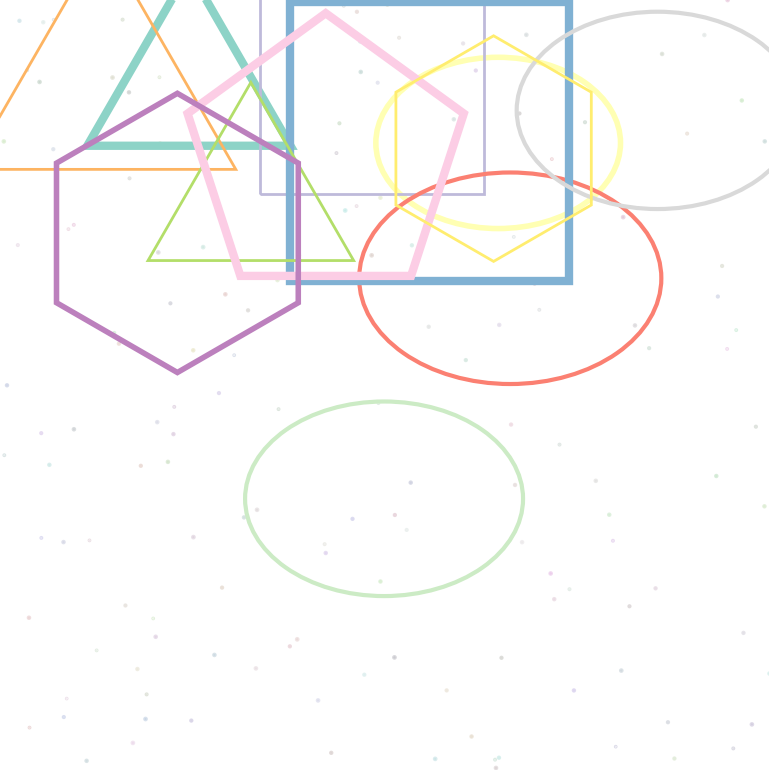[{"shape": "triangle", "thickness": 3, "radius": 0.76, "center": [0.245, 0.887]}, {"shape": "oval", "thickness": 2, "radius": 0.79, "center": [0.647, 0.814]}, {"shape": "square", "thickness": 1, "radius": 0.73, "center": [0.483, 0.894]}, {"shape": "oval", "thickness": 1.5, "radius": 0.98, "center": [0.663, 0.639]}, {"shape": "square", "thickness": 3, "radius": 0.9, "center": [0.558, 0.816]}, {"shape": "triangle", "thickness": 1, "radius": 1.0, "center": [0.133, 0.88]}, {"shape": "triangle", "thickness": 1, "radius": 0.77, "center": [0.326, 0.739]}, {"shape": "pentagon", "thickness": 3, "radius": 0.94, "center": [0.423, 0.794]}, {"shape": "oval", "thickness": 1.5, "radius": 0.92, "center": [0.854, 0.857]}, {"shape": "hexagon", "thickness": 2, "radius": 0.91, "center": [0.23, 0.698]}, {"shape": "oval", "thickness": 1.5, "radius": 0.9, "center": [0.499, 0.352]}, {"shape": "hexagon", "thickness": 1, "radius": 0.73, "center": [0.641, 0.807]}]